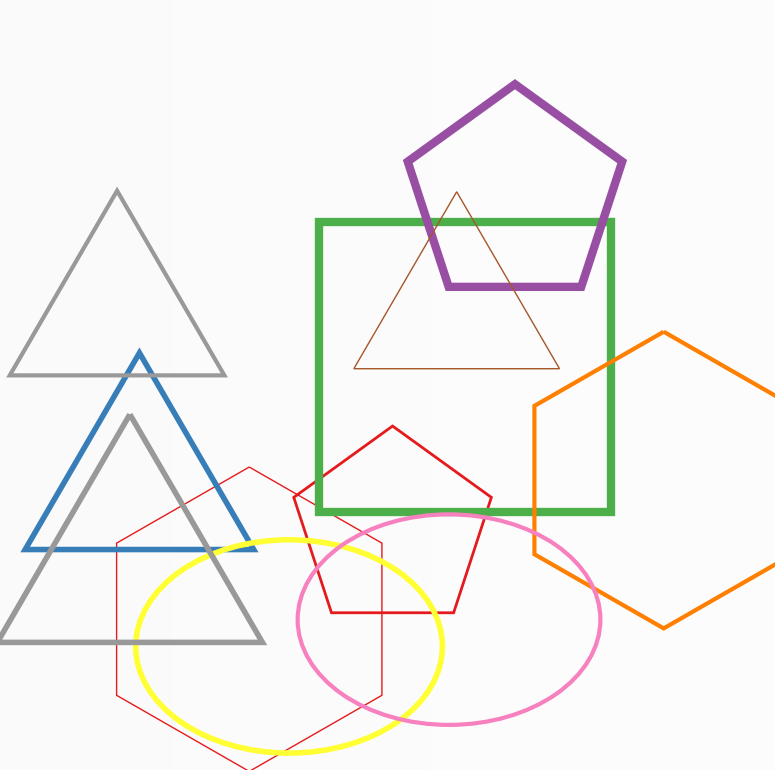[{"shape": "pentagon", "thickness": 1, "radius": 0.67, "center": [0.507, 0.313]}, {"shape": "hexagon", "thickness": 0.5, "radius": 0.99, "center": [0.322, 0.196]}, {"shape": "triangle", "thickness": 2, "radius": 0.85, "center": [0.18, 0.371]}, {"shape": "square", "thickness": 3, "radius": 0.94, "center": [0.6, 0.524]}, {"shape": "pentagon", "thickness": 3, "radius": 0.73, "center": [0.664, 0.745]}, {"shape": "hexagon", "thickness": 1.5, "radius": 0.96, "center": [0.856, 0.377]}, {"shape": "oval", "thickness": 2, "radius": 0.99, "center": [0.373, 0.16]}, {"shape": "triangle", "thickness": 0.5, "radius": 0.77, "center": [0.589, 0.598]}, {"shape": "oval", "thickness": 1.5, "radius": 0.98, "center": [0.579, 0.195]}, {"shape": "triangle", "thickness": 2, "radius": 0.99, "center": [0.168, 0.264]}, {"shape": "triangle", "thickness": 1.5, "radius": 0.8, "center": [0.151, 0.592]}]